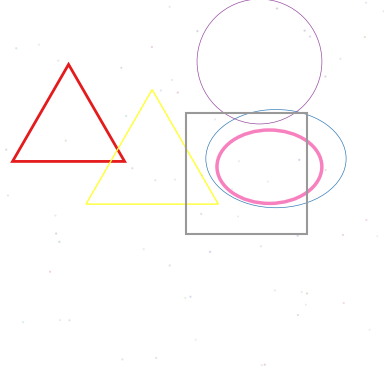[{"shape": "triangle", "thickness": 2, "radius": 0.84, "center": [0.178, 0.665]}, {"shape": "oval", "thickness": 0.5, "radius": 0.91, "center": [0.717, 0.588]}, {"shape": "circle", "thickness": 0.5, "radius": 0.81, "center": [0.674, 0.84]}, {"shape": "triangle", "thickness": 1, "radius": 0.99, "center": [0.395, 0.569]}, {"shape": "oval", "thickness": 2.5, "radius": 0.68, "center": [0.7, 0.567]}, {"shape": "square", "thickness": 1.5, "radius": 0.79, "center": [0.641, 0.548]}]